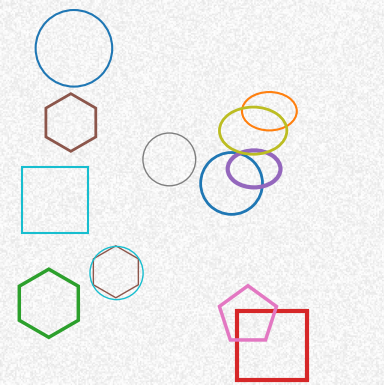[{"shape": "circle", "thickness": 2, "radius": 0.4, "center": [0.601, 0.524]}, {"shape": "circle", "thickness": 1.5, "radius": 0.5, "center": [0.192, 0.875]}, {"shape": "oval", "thickness": 1.5, "radius": 0.36, "center": [0.7, 0.711]}, {"shape": "hexagon", "thickness": 2.5, "radius": 0.44, "center": [0.127, 0.212]}, {"shape": "square", "thickness": 3, "radius": 0.45, "center": [0.707, 0.102]}, {"shape": "oval", "thickness": 3, "radius": 0.34, "center": [0.66, 0.561]}, {"shape": "hexagon", "thickness": 1, "radius": 0.34, "center": [0.301, 0.294]}, {"shape": "hexagon", "thickness": 2, "radius": 0.37, "center": [0.184, 0.682]}, {"shape": "pentagon", "thickness": 2.5, "radius": 0.39, "center": [0.644, 0.18]}, {"shape": "circle", "thickness": 1, "radius": 0.34, "center": [0.44, 0.586]}, {"shape": "oval", "thickness": 2, "radius": 0.44, "center": [0.658, 0.661]}, {"shape": "square", "thickness": 1.5, "radius": 0.43, "center": [0.143, 0.481]}, {"shape": "circle", "thickness": 1, "radius": 0.35, "center": [0.303, 0.291]}]